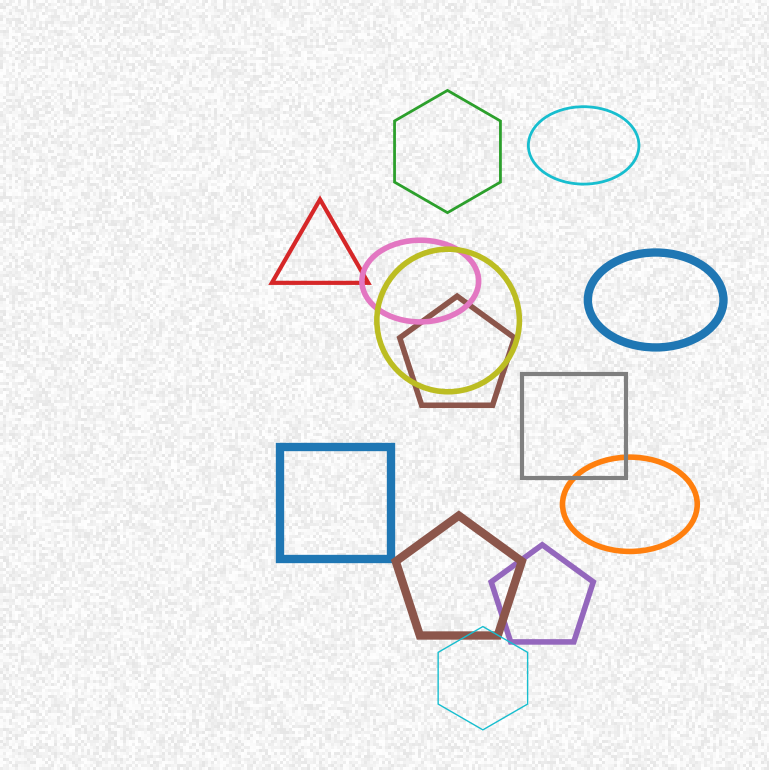[{"shape": "square", "thickness": 3, "radius": 0.36, "center": [0.436, 0.347]}, {"shape": "oval", "thickness": 3, "radius": 0.44, "center": [0.852, 0.61]}, {"shape": "oval", "thickness": 2, "radius": 0.44, "center": [0.818, 0.345]}, {"shape": "hexagon", "thickness": 1, "radius": 0.4, "center": [0.581, 0.803]}, {"shape": "triangle", "thickness": 1.5, "radius": 0.36, "center": [0.416, 0.669]}, {"shape": "pentagon", "thickness": 2, "radius": 0.35, "center": [0.704, 0.223]}, {"shape": "pentagon", "thickness": 2, "radius": 0.39, "center": [0.594, 0.537]}, {"shape": "pentagon", "thickness": 3, "radius": 0.43, "center": [0.596, 0.244]}, {"shape": "oval", "thickness": 2, "radius": 0.38, "center": [0.546, 0.635]}, {"shape": "square", "thickness": 1.5, "radius": 0.34, "center": [0.745, 0.447]}, {"shape": "circle", "thickness": 2, "radius": 0.46, "center": [0.582, 0.584]}, {"shape": "oval", "thickness": 1, "radius": 0.36, "center": [0.758, 0.811]}, {"shape": "hexagon", "thickness": 0.5, "radius": 0.34, "center": [0.627, 0.119]}]